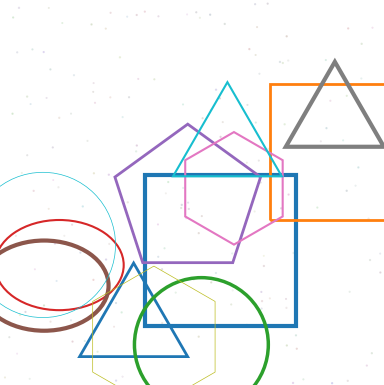[{"shape": "triangle", "thickness": 2, "radius": 0.81, "center": [0.347, 0.155]}, {"shape": "square", "thickness": 3, "radius": 0.98, "center": [0.572, 0.35]}, {"shape": "square", "thickness": 2, "radius": 0.88, "center": [0.878, 0.606]}, {"shape": "circle", "thickness": 2.5, "radius": 0.87, "center": [0.523, 0.105]}, {"shape": "oval", "thickness": 1.5, "radius": 0.84, "center": [0.154, 0.311]}, {"shape": "pentagon", "thickness": 2, "radius": 0.99, "center": [0.488, 0.479]}, {"shape": "oval", "thickness": 3, "radius": 0.84, "center": [0.115, 0.258]}, {"shape": "hexagon", "thickness": 1.5, "radius": 0.73, "center": [0.608, 0.511]}, {"shape": "triangle", "thickness": 3, "radius": 0.74, "center": [0.87, 0.692]}, {"shape": "hexagon", "thickness": 0.5, "radius": 0.92, "center": [0.4, 0.125]}, {"shape": "triangle", "thickness": 1.5, "radius": 0.81, "center": [0.591, 0.624]}, {"shape": "circle", "thickness": 0.5, "radius": 0.94, "center": [0.111, 0.364]}]